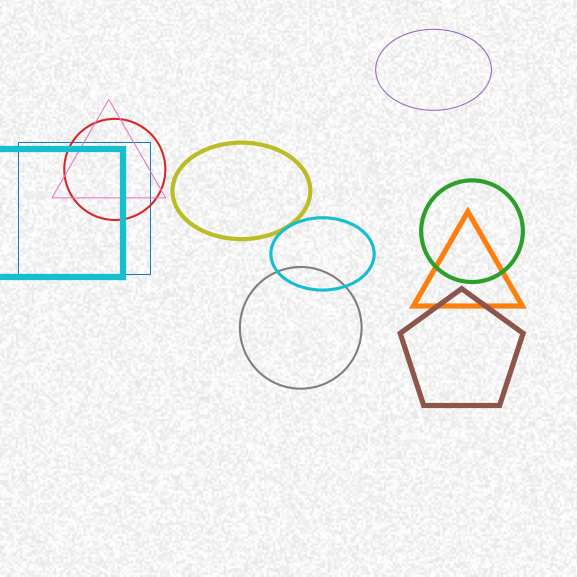[{"shape": "square", "thickness": 0.5, "radius": 0.57, "center": [0.146, 0.639]}, {"shape": "triangle", "thickness": 2.5, "radius": 0.54, "center": [0.81, 0.524]}, {"shape": "circle", "thickness": 2, "radius": 0.44, "center": [0.817, 0.599]}, {"shape": "circle", "thickness": 1, "radius": 0.44, "center": [0.199, 0.706]}, {"shape": "oval", "thickness": 0.5, "radius": 0.5, "center": [0.751, 0.878]}, {"shape": "pentagon", "thickness": 2.5, "radius": 0.56, "center": [0.799, 0.387]}, {"shape": "triangle", "thickness": 0.5, "radius": 0.57, "center": [0.188, 0.713]}, {"shape": "circle", "thickness": 1, "radius": 0.53, "center": [0.521, 0.431]}, {"shape": "oval", "thickness": 2, "radius": 0.6, "center": [0.418, 0.669]}, {"shape": "oval", "thickness": 1.5, "radius": 0.45, "center": [0.558, 0.559]}, {"shape": "square", "thickness": 3, "radius": 0.55, "center": [0.103, 0.631]}]